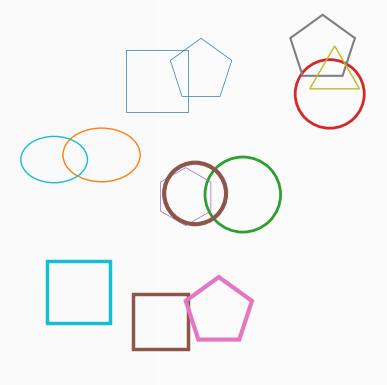[{"shape": "square", "thickness": 0.5, "radius": 0.4, "center": [0.405, 0.789]}, {"shape": "pentagon", "thickness": 0.5, "radius": 0.42, "center": [0.519, 0.817]}, {"shape": "oval", "thickness": 1, "radius": 0.5, "center": [0.262, 0.598]}, {"shape": "circle", "thickness": 2, "radius": 0.49, "center": [0.627, 0.495]}, {"shape": "circle", "thickness": 2, "radius": 0.45, "center": [0.851, 0.756]}, {"shape": "hexagon", "thickness": 0.5, "radius": 0.38, "center": [0.479, 0.489]}, {"shape": "square", "thickness": 2.5, "radius": 0.36, "center": [0.414, 0.164]}, {"shape": "circle", "thickness": 3, "radius": 0.4, "center": [0.504, 0.498]}, {"shape": "pentagon", "thickness": 3, "radius": 0.45, "center": [0.565, 0.191]}, {"shape": "pentagon", "thickness": 1.5, "radius": 0.44, "center": [0.833, 0.874]}, {"shape": "triangle", "thickness": 1, "radius": 0.37, "center": [0.864, 0.806]}, {"shape": "oval", "thickness": 1, "radius": 0.43, "center": [0.14, 0.586]}, {"shape": "square", "thickness": 2.5, "radius": 0.4, "center": [0.203, 0.242]}]